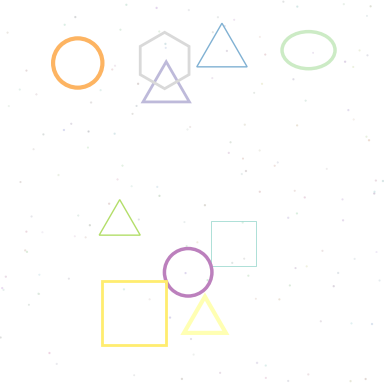[{"shape": "square", "thickness": 0.5, "radius": 0.29, "center": [0.607, 0.367]}, {"shape": "triangle", "thickness": 3, "radius": 0.31, "center": [0.532, 0.167]}, {"shape": "triangle", "thickness": 2, "radius": 0.35, "center": [0.432, 0.77]}, {"shape": "triangle", "thickness": 1, "radius": 0.38, "center": [0.577, 0.864]}, {"shape": "circle", "thickness": 3, "radius": 0.32, "center": [0.202, 0.836]}, {"shape": "triangle", "thickness": 1, "radius": 0.31, "center": [0.311, 0.42]}, {"shape": "hexagon", "thickness": 2, "radius": 0.37, "center": [0.428, 0.843]}, {"shape": "circle", "thickness": 2.5, "radius": 0.31, "center": [0.489, 0.293]}, {"shape": "oval", "thickness": 2.5, "radius": 0.34, "center": [0.801, 0.87]}, {"shape": "square", "thickness": 2, "radius": 0.42, "center": [0.348, 0.188]}]